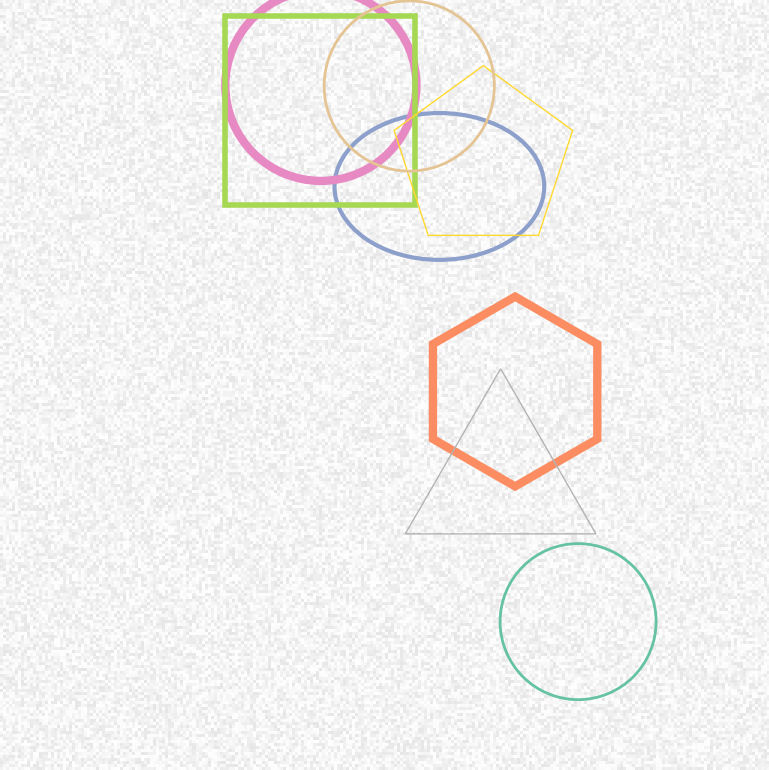[{"shape": "circle", "thickness": 1, "radius": 0.51, "center": [0.751, 0.193]}, {"shape": "hexagon", "thickness": 3, "radius": 0.62, "center": [0.669, 0.492]}, {"shape": "oval", "thickness": 1.5, "radius": 0.68, "center": [0.571, 0.758]}, {"shape": "circle", "thickness": 3, "radius": 0.62, "center": [0.417, 0.889]}, {"shape": "square", "thickness": 2, "radius": 0.61, "center": [0.416, 0.857]}, {"shape": "pentagon", "thickness": 0.5, "radius": 0.61, "center": [0.628, 0.793]}, {"shape": "circle", "thickness": 1, "radius": 0.55, "center": [0.532, 0.888]}, {"shape": "triangle", "thickness": 0.5, "radius": 0.71, "center": [0.65, 0.378]}]